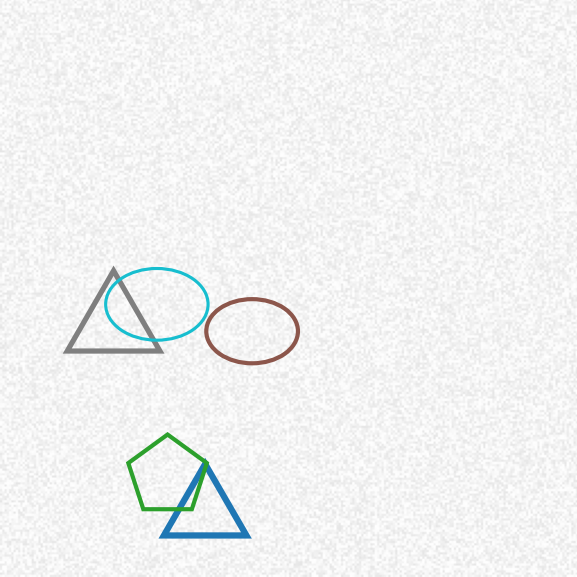[{"shape": "triangle", "thickness": 3, "radius": 0.41, "center": [0.355, 0.113]}, {"shape": "pentagon", "thickness": 2, "radius": 0.36, "center": [0.29, 0.175]}, {"shape": "oval", "thickness": 2, "radius": 0.4, "center": [0.437, 0.426]}, {"shape": "triangle", "thickness": 2.5, "radius": 0.46, "center": [0.197, 0.438]}, {"shape": "oval", "thickness": 1.5, "radius": 0.44, "center": [0.272, 0.472]}]